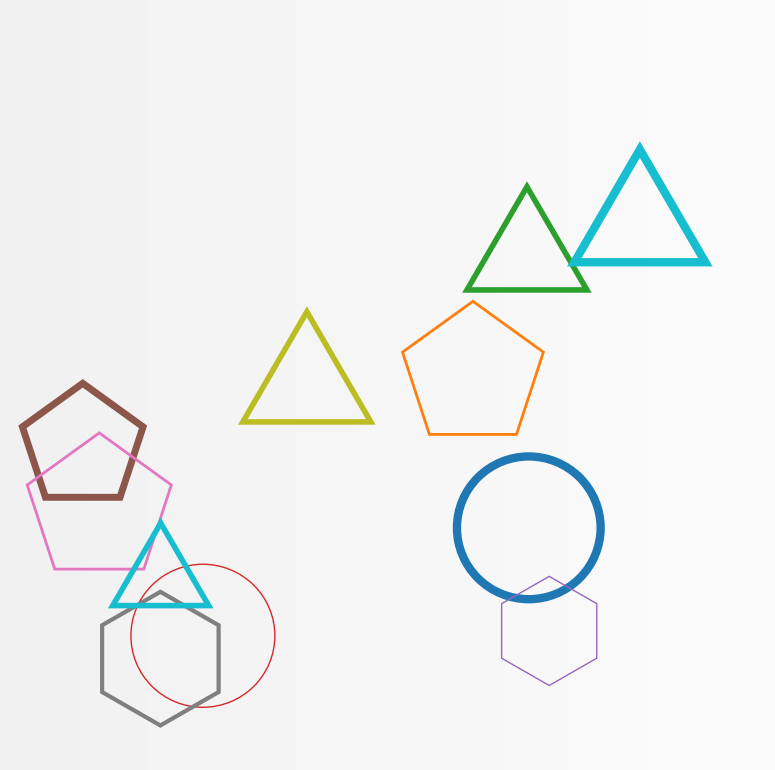[{"shape": "circle", "thickness": 3, "radius": 0.46, "center": [0.682, 0.315]}, {"shape": "pentagon", "thickness": 1, "radius": 0.48, "center": [0.61, 0.513]}, {"shape": "triangle", "thickness": 2, "radius": 0.45, "center": [0.68, 0.668]}, {"shape": "circle", "thickness": 0.5, "radius": 0.46, "center": [0.262, 0.174]}, {"shape": "hexagon", "thickness": 0.5, "radius": 0.35, "center": [0.709, 0.181]}, {"shape": "pentagon", "thickness": 2.5, "radius": 0.41, "center": [0.107, 0.42]}, {"shape": "pentagon", "thickness": 1, "radius": 0.49, "center": [0.128, 0.34]}, {"shape": "hexagon", "thickness": 1.5, "radius": 0.43, "center": [0.207, 0.145]}, {"shape": "triangle", "thickness": 2, "radius": 0.48, "center": [0.396, 0.5]}, {"shape": "triangle", "thickness": 2, "radius": 0.36, "center": [0.207, 0.249]}, {"shape": "triangle", "thickness": 3, "radius": 0.49, "center": [0.826, 0.708]}]